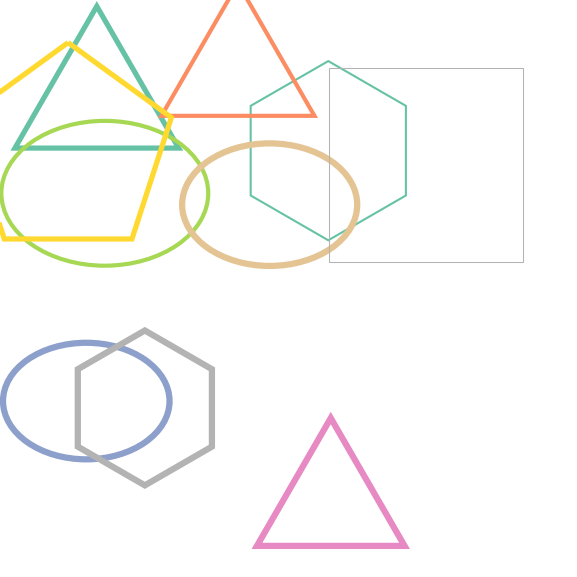[{"shape": "hexagon", "thickness": 1, "radius": 0.78, "center": [0.568, 0.738]}, {"shape": "triangle", "thickness": 2.5, "radius": 0.82, "center": [0.168, 0.825]}, {"shape": "triangle", "thickness": 2, "radius": 0.76, "center": [0.412, 0.875]}, {"shape": "oval", "thickness": 3, "radius": 0.72, "center": [0.149, 0.305]}, {"shape": "triangle", "thickness": 3, "radius": 0.74, "center": [0.573, 0.128]}, {"shape": "oval", "thickness": 2, "radius": 0.9, "center": [0.181, 0.664]}, {"shape": "pentagon", "thickness": 2.5, "radius": 0.94, "center": [0.118, 0.737]}, {"shape": "oval", "thickness": 3, "radius": 0.76, "center": [0.467, 0.645]}, {"shape": "hexagon", "thickness": 3, "radius": 0.67, "center": [0.251, 0.293]}, {"shape": "square", "thickness": 0.5, "radius": 0.84, "center": [0.738, 0.714]}]